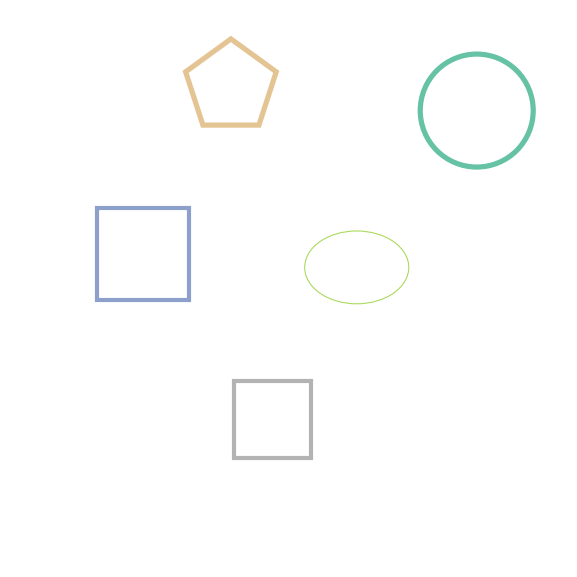[{"shape": "circle", "thickness": 2.5, "radius": 0.49, "center": [0.826, 0.808]}, {"shape": "square", "thickness": 2, "radius": 0.4, "center": [0.248, 0.559]}, {"shape": "oval", "thickness": 0.5, "radius": 0.45, "center": [0.618, 0.536]}, {"shape": "pentagon", "thickness": 2.5, "radius": 0.41, "center": [0.4, 0.849]}, {"shape": "square", "thickness": 2, "radius": 0.33, "center": [0.472, 0.273]}]